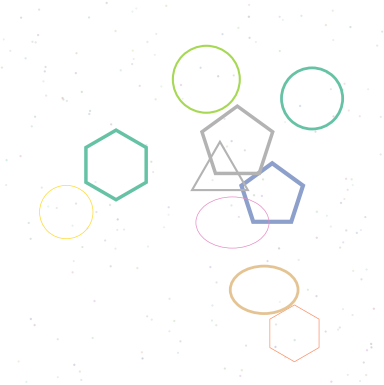[{"shape": "circle", "thickness": 2, "radius": 0.4, "center": [0.811, 0.744]}, {"shape": "hexagon", "thickness": 2.5, "radius": 0.45, "center": [0.301, 0.572]}, {"shape": "hexagon", "thickness": 0.5, "radius": 0.37, "center": [0.765, 0.134]}, {"shape": "pentagon", "thickness": 3, "radius": 0.42, "center": [0.707, 0.492]}, {"shape": "oval", "thickness": 0.5, "radius": 0.48, "center": [0.604, 0.422]}, {"shape": "circle", "thickness": 1.5, "radius": 0.43, "center": [0.536, 0.794]}, {"shape": "circle", "thickness": 0.5, "radius": 0.35, "center": [0.172, 0.449]}, {"shape": "oval", "thickness": 2, "radius": 0.44, "center": [0.686, 0.247]}, {"shape": "triangle", "thickness": 1.5, "radius": 0.42, "center": [0.571, 0.548]}, {"shape": "pentagon", "thickness": 2.5, "radius": 0.48, "center": [0.616, 0.628]}]